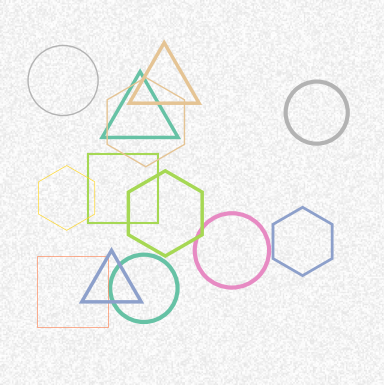[{"shape": "circle", "thickness": 3, "radius": 0.44, "center": [0.374, 0.251]}, {"shape": "triangle", "thickness": 2.5, "radius": 0.57, "center": [0.364, 0.7]}, {"shape": "square", "thickness": 0.5, "radius": 0.46, "center": [0.188, 0.242]}, {"shape": "triangle", "thickness": 2.5, "radius": 0.45, "center": [0.29, 0.261]}, {"shape": "hexagon", "thickness": 2, "radius": 0.44, "center": [0.786, 0.373]}, {"shape": "circle", "thickness": 3, "radius": 0.48, "center": [0.602, 0.35]}, {"shape": "square", "thickness": 1.5, "radius": 0.45, "center": [0.32, 0.511]}, {"shape": "hexagon", "thickness": 2.5, "radius": 0.55, "center": [0.429, 0.446]}, {"shape": "hexagon", "thickness": 0.5, "radius": 0.42, "center": [0.173, 0.486]}, {"shape": "triangle", "thickness": 2.5, "radius": 0.52, "center": [0.426, 0.784]}, {"shape": "hexagon", "thickness": 1, "radius": 0.58, "center": [0.379, 0.683]}, {"shape": "circle", "thickness": 1, "radius": 0.45, "center": [0.164, 0.791]}, {"shape": "circle", "thickness": 3, "radius": 0.4, "center": [0.823, 0.707]}]